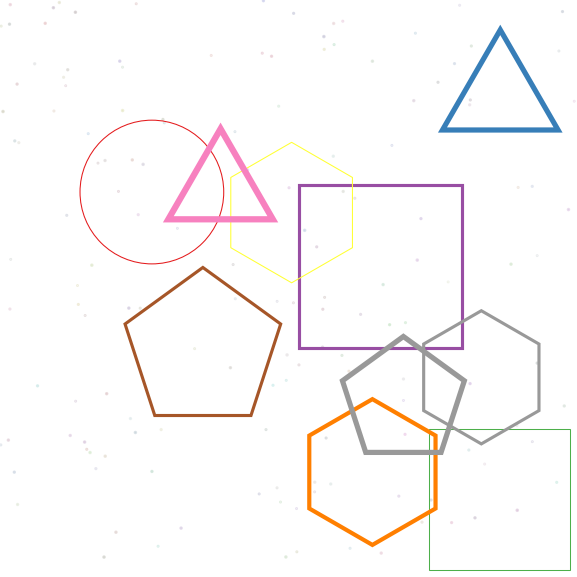[{"shape": "circle", "thickness": 0.5, "radius": 0.62, "center": [0.263, 0.667]}, {"shape": "triangle", "thickness": 2.5, "radius": 0.58, "center": [0.866, 0.832]}, {"shape": "square", "thickness": 0.5, "radius": 0.61, "center": [0.865, 0.134]}, {"shape": "square", "thickness": 1.5, "radius": 0.71, "center": [0.659, 0.537]}, {"shape": "hexagon", "thickness": 2, "radius": 0.63, "center": [0.645, 0.182]}, {"shape": "hexagon", "thickness": 0.5, "radius": 0.61, "center": [0.505, 0.631]}, {"shape": "pentagon", "thickness": 1.5, "radius": 0.71, "center": [0.351, 0.394]}, {"shape": "triangle", "thickness": 3, "radius": 0.52, "center": [0.382, 0.672]}, {"shape": "pentagon", "thickness": 2.5, "radius": 0.55, "center": [0.699, 0.306]}, {"shape": "hexagon", "thickness": 1.5, "radius": 0.58, "center": [0.833, 0.346]}]